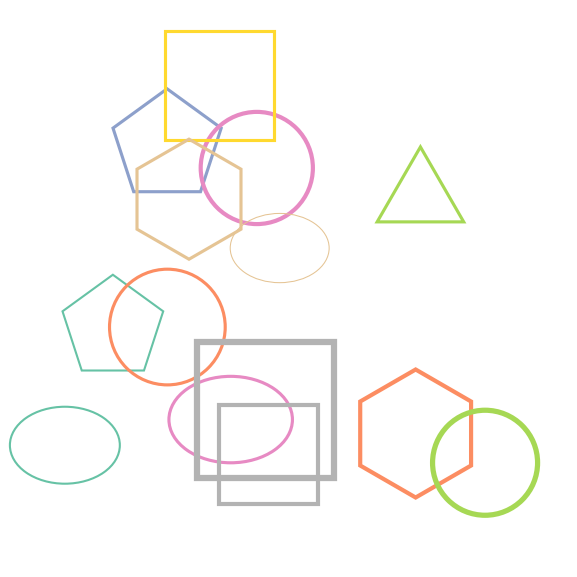[{"shape": "pentagon", "thickness": 1, "radius": 0.46, "center": [0.195, 0.432]}, {"shape": "oval", "thickness": 1, "radius": 0.48, "center": [0.112, 0.228]}, {"shape": "hexagon", "thickness": 2, "radius": 0.55, "center": [0.72, 0.248]}, {"shape": "circle", "thickness": 1.5, "radius": 0.5, "center": [0.29, 0.433]}, {"shape": "pentagon", "thickness": 1.5, "radius": 0.49, "center": [0.289, 0.747]}, {"shape": "circle", "thickness": 2, "radius": 0.49, "center": [0.445, 0.708]}, {"shape": "oval", "thickness": 1.5, "radius": 0.53, "center": [0.399, 0.273]}, {"shape": "circle", "thickness": 2.5, "radius": 0.45, "center": [0.84, 0.198]}, {"shape": "triangle", "thickness": 1.5, "radius": 0.43, "center": [0.728, 0.658]}, {"shape": "square", "thickness": 1.5, "radius": 0.47, "center": [0.381, 0.851]}, {"shape": "oval", "thickness": 0.5, "radius": 0.43, "center": [0.484, 0.57]}, {"shape": "hexagon", "thickness": 1.5, "radius": 0.52, "center": [0.327, 0.654]}, {"shape": "square", "thickness": 2, "radius": 0.43, "center": [0.464, 0.212]}, {"shape": "square", "thickness": 3, "radius": 0.59, "center": [0.459, 0.289]}]